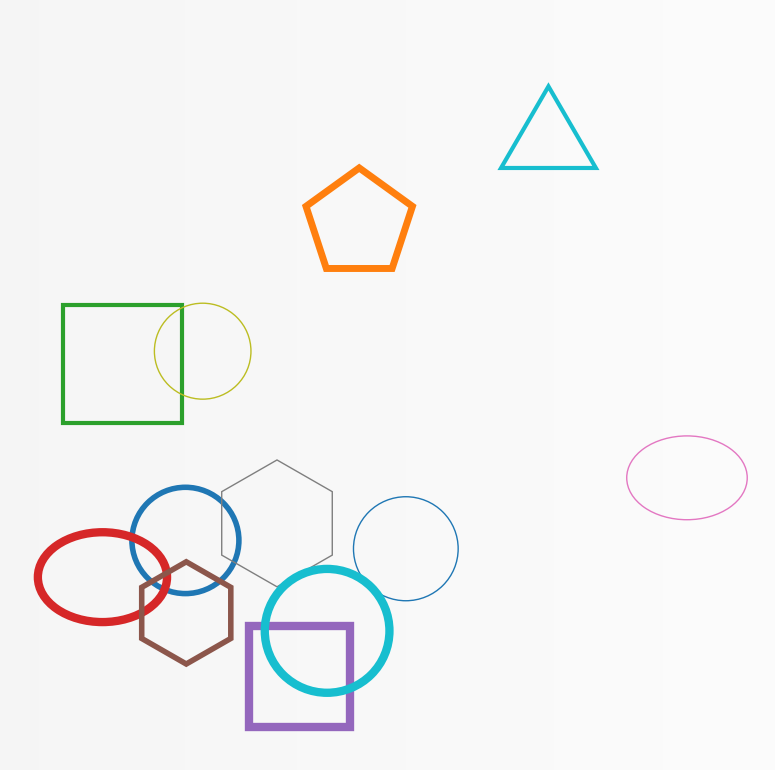[{"shape": "circle", "thickness": 0.5, "radius": 0.34, "center": [0.524, 0.287]}, {"shape": "circle", "thickness": 2, "radius": 0.35, "center": [0.239, 0.298]}, {"shape": "pentagon", "thickness": 2.5, "radius": 0.36, "center": [0.464, 0.71]}, {"shape": "square", "thickness": 1.5, "radius": 0.38, "center": [0.158, 0.527]}, {"shape": "oval", "thickness": 3, "radius": 0.42, "center": [0.132, 0.25]}, {"shape": "square", "thickness": 3, "radius": 0.33, "center": [0.386, 0.121]}, {"shape": "hexagon", "thickness": 2, "radius": 0.33, "center": [0.24, 0.204]}, {"shape": "oval", "thickness": 0.5, "radius": 0.39, "center": [0.886, 0.379]}, {"shape": "hexagon", "thickness": 0.5, "radius": 0.41, "center": [0.357, 0.32]}, {"shape": "circle", "thickness": 0.5, "radius": 0.31, "center": [0.262, 0.544]}, {"shape": "circle", "thickness": 3, "radius": 0.4, "center": [0.422, 0.181]}, {"shape": "triangle", "thickness": 1.5, "radius": 0.35, "center": [0.708, 0.817]}]